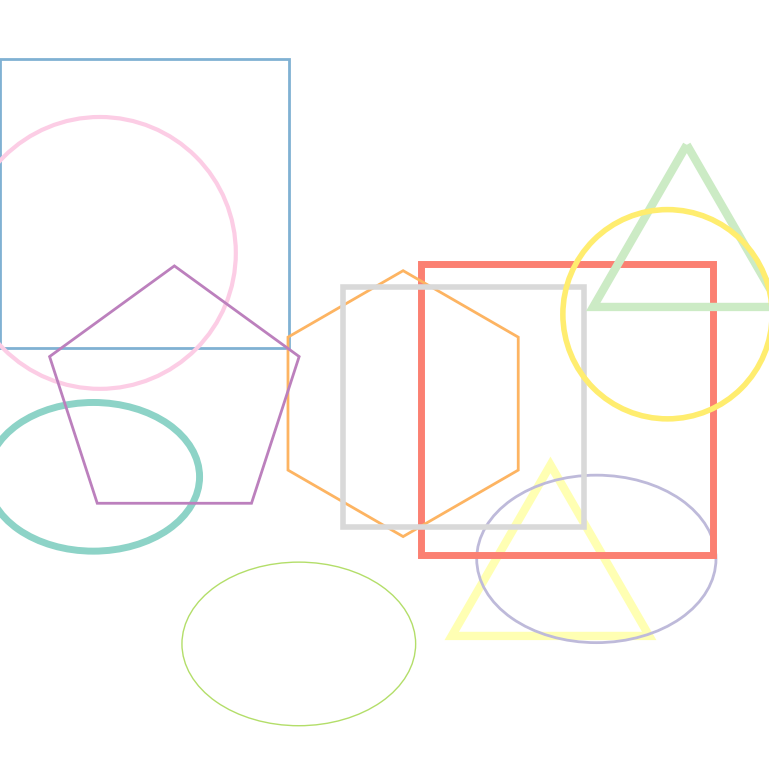[{"shape": "oval", "thickness": 2.5, "radius": 0.69, "center": [0.121, 0.381]}, {"shape": "triangle", "thickness": 3, "radius": 0.74, "center": [0.715, 0.248]}, {"shape": "oval", "thickness": 1, "radius": 0.78, "center": [0.774, 0.274]}, {"shape": "square", "thickness": 2.5, "radius": 0.95, "center": [0.736, 0.468]}, {"shape": "square", "thickness": 1, "radius": 0.94, "center": [0.187, 0.736]}, {"shape": "hexagon", "thickness": 1, "radius": 0.86, "center": [0.524, 0.476]}, {"shape": "oval", "thickness": 0.5, "radius": 0.76, "center": [0.388, 0.164]}, {"shape": "circle", "thickness": 1.5, "radius": 0.88, "center": [0.13, 0.672]}, {"shape": "square", "thickness": 2, "radius": 0.78, "center": [0.602, 0.471]}, {"shape": "pentagon", "thickness": 1, "radius": 0.85, "center": [0.226, 0.484]}, {"shape": "triangle", "thickness": 3, "radius": 0.7, "center": [0.892, 0.672]}, {"shape": "circle", "thickness": 2, "radius": 0.68, "center": [0.867, 0.592]}]